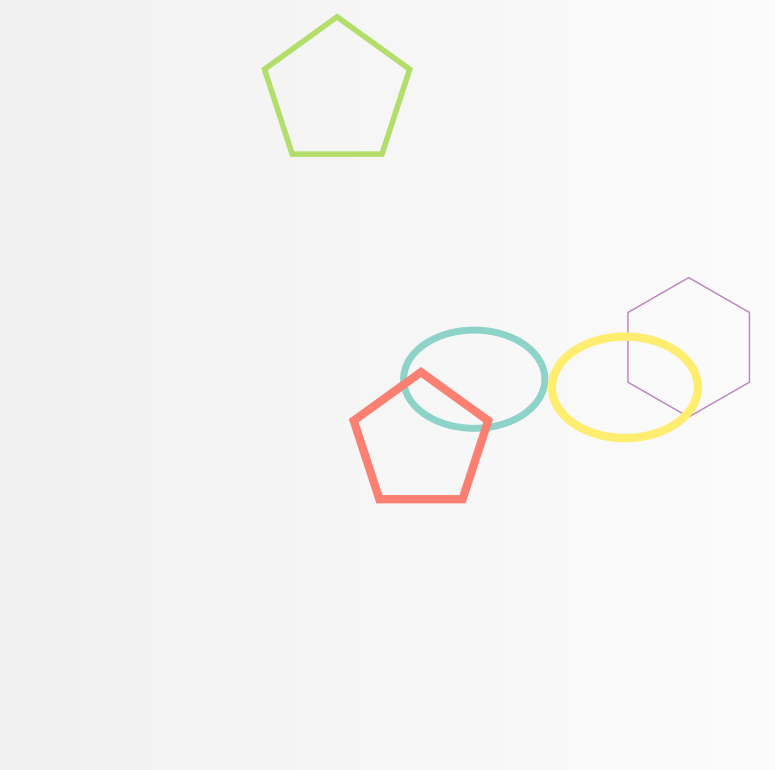[{"shape": "oval", "thickness": 2.5, "radius": 0.46, "center": [0.612, 0.508]}, {"shape": "pentagon", "thickness": 3, "radius": 0.46, "center": [0.543, 0.425]}, {"shape": "pentagon", "thickness": 2, "radius": 0.49, "center": [0.435, 0.88]}, {"shape": "hexagon", "thickness": 0.5, "radius": 0.45, "center": [0.889, 0.549]}, {"shape": "oval", "thickness": 3, "radius": 0.47, "center": [0.806, 0.497]}]